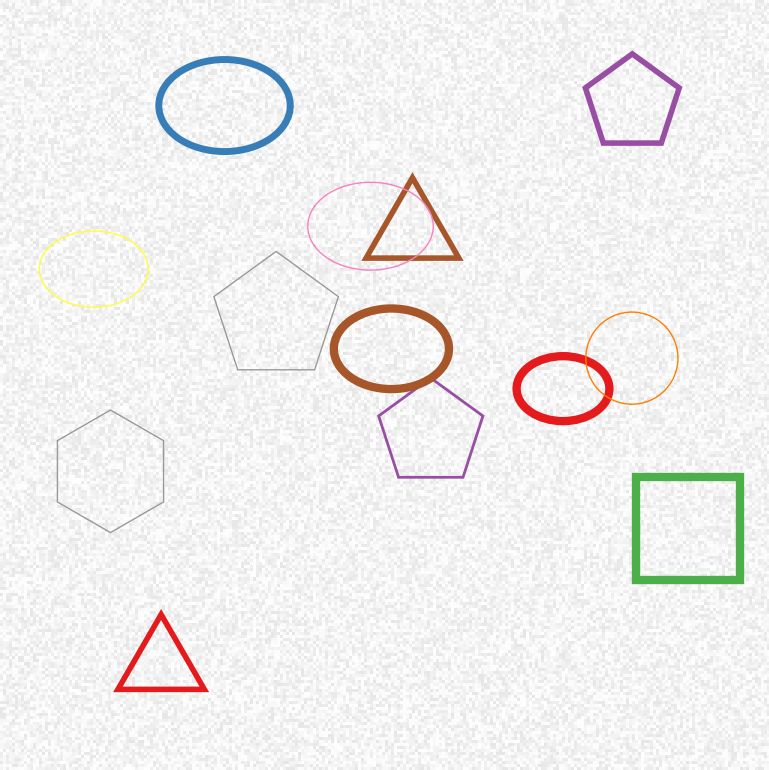[{"shape": "oval", "thickness": 3, "radius": 0.3, "center": [0.731, 0.495]}, {"shape": "triangle", "thickness": 2, "radius": 0.32, "center": [0.209, 0.137]}, {"shape": "oval", "thickness": 2.5, "radius": 0.43, "center": [0.292, 0.863]}, {"shape": "square", "thickness": 3, "radius": 0.34, "center": [0.893, 0.314]}, {"shape": "pentagon", "thickness": 1, "radius": 0.36, "center": [0.559, 0.438]}, {"shape": "pentagon", "thickness": 2, "radius": 0.32, "center": [0.821, 0.866]}, {"shape": "circle", "thickness": 0.5, "radius": 0.3, "center": [0.821, 0.535]}, {"shape": "oval", "thickness": 0.5, "radius": 0.35, "center": [0.122, 0.651]}, {"shape": "triangle", "thickness": 2, "radius": 0.35, "center": [0.536, 0.7]}, {"shape": "oval", "thickness": 3, "radius": 0.37, "center": [0.508, 0.547]}, {"shape": "oval", "thickness": 0.5, "radius": 0.41, "center": [0.481, 0.706]}, {"shape": "hexagon", "thickness": 0.5, "radius": 0.4, "center": [0.143, 0.388]}, {"shape": "pentagon", "thickness": 0.5, "radius": 0.42, "center": [0.359, 0.588]}]